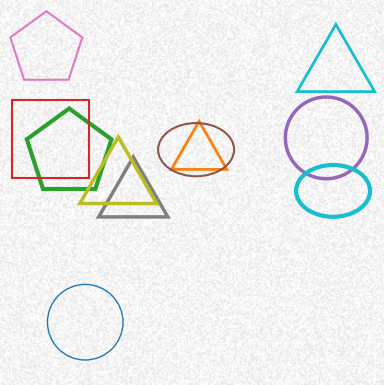[{"shape": "circle", "thickness": 1, "radius": 0.49, "center": [0.221, 0.163]}, {"shape": "triangle", "thickness": 2, "radius": 0.42, "center": [0.517, 0.602]}, {"shape": "pentagon", "thickness": 3, "radius": 0.58, "center": [0.18, 0.603]}, {"shape": "square", "thickness": 1.5, "radius": 0.5, "center": [0.13, 0.639]}, {"shape": "circle", "thickness": 2.5, "radius": 0.53, "center": [0.847, 0.642]}, {"shape": "oval", "thickness": 1.5, "radius": 0.49, "center": [0.509, 0.611]}, {"shape": "pentagon", "thickness": 1.5, "radius": 0.49, "center": [0.12, 0.872]}, {"shape": "triangle", "thickness": 2.5, "radius": 0.52, "center": [0.346, 0.488]}, {"shape": "triangle", "thickness": 2.5, "radius": 0.58, "center": [0.307, 0.529]}, {"shape": "oval", "thickness": 3, "radius": 0.48, "center": [0.865, 0.504]}, {"shape": "triangle", "thickness": 2, "radius": 0.58, "center": [0.872, 0.82]}]